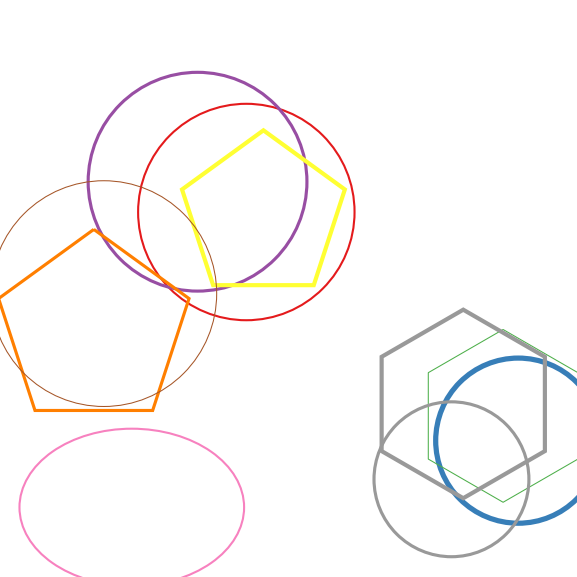[{"shape": "circle", "thickness": 1, "radius": 0.94, "center": [0.427, 0.632]}, {"shape": "circle", "thickness": 2.5, "radius": 0.71, "center": [0.897, 0.236]}, {"shape": "hexagon", "thickness": 0.5, "radius": 0.75, "center": [0.871, 0.279]}, {"shape": "circle", "thickness": 1.5, "radius": 0.95, "center": [0.342, 0.684]}, {"shape": "pentagon", "thickness": 1.5, "radius": 0.87, "center": [0.162, 0.429]}, {"shape": "pentagon", "thickness": 2, "radius": 0.74, "center": [0.456, 0.625]}, {"shape": "circle", "thickness": 0.5, "radius": 0.98, "center": [0.18, 0.491]}, {"shape": "oval", "thickness": 1, "radius": 0.97, "center": [0.228, 0.121]}, {"shape": "circle", "thickness": 1.5, "radius": 0.67, "center": [0.782, 0.169]}, {"shape": "hexagon", "thickness": 2, "radius": 0.82, "center": [0.802, 0.3]}]